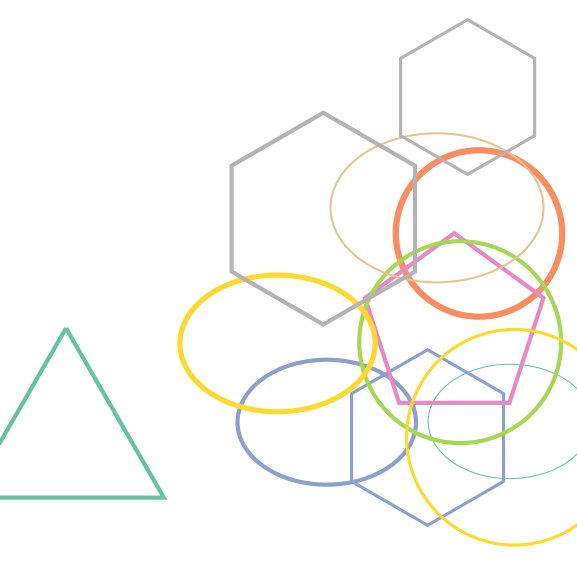[{"shape": "oval", "thickness": 0.5, "radius": 0.71, "center": [0.883, 0.269]}, {"shape": "triangle", "thickness": 2, "radius": 0.98, "center": [0.114, 0.235]}, {"shape": "circle", "thickness": 3, "radius": 0.72, "center": [0.829, 0.595]}, {"shape": "hexagon", "thickness": 1.5, "radius": 0.76, "center": [0.74, 0.242]}, {"shape": "oval", "thickness": 2, "radius": 0.77, "center": [0.566, 0.268]}, {"shape": "pentagon", "thickness": 2, "radius": 0.81, "center": [0.787, 0.433]}, {"shape": "circle", "thickness": 2, "radius": 0.87, "center": [0.797, 0.407]}, {"shape": "circle", "thickness": 1.5, "radius": 0.93, "center": [0.891, 0.242]}, {"shape": "oval", "thickness": 2.5, "radius": 0.85, "center": [0.481, 0.404]}, {"shape": "oval", "thickness": 1, "radius": 0.92, "center": [0.757, 0.639]}, {"shape": "hexagon", "thickness": 2, "radius": 0.92, "center": [0.56, 0.621]}, {"shape": "hexagon", "thickness": 1.5, "radius": 0.67, "center": [0.81, 0.831]}]